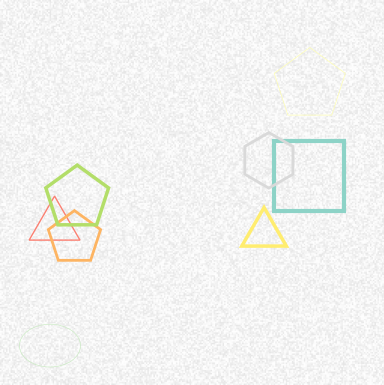[{"shape": "square", "thickness": 3, "radius": 0.45, "center": [0.803, 0.542]}, {"shape": "pentagon", "thickness": 0.5, "radius": 0.49, "center": [0.805, 0.78]}, {"shape": "triangle", "thickness": 1, "radius": 0.38, "center": [0.142, 0.414]}, {"shape": "pentagon", "thickness": 2, "radius": 0.36, "center": [0.193, 0.382]}, {"shape": "pentagon", "thickness": 2.5, "radius": 0.43, "center": [0.2, 0.485]}, {"shape": "hexagon", "thickness": 2, "radius": 0.36, "center": [0.698, 0.583]}, {"shape": "oval", "thickness": 0.5, "radius": 0.4, "center": [0.13, 0.102]}, {"shape": "triangle", "thickness": 2.5, "radius": 0.33, "center": [0.686, 0.394]}]